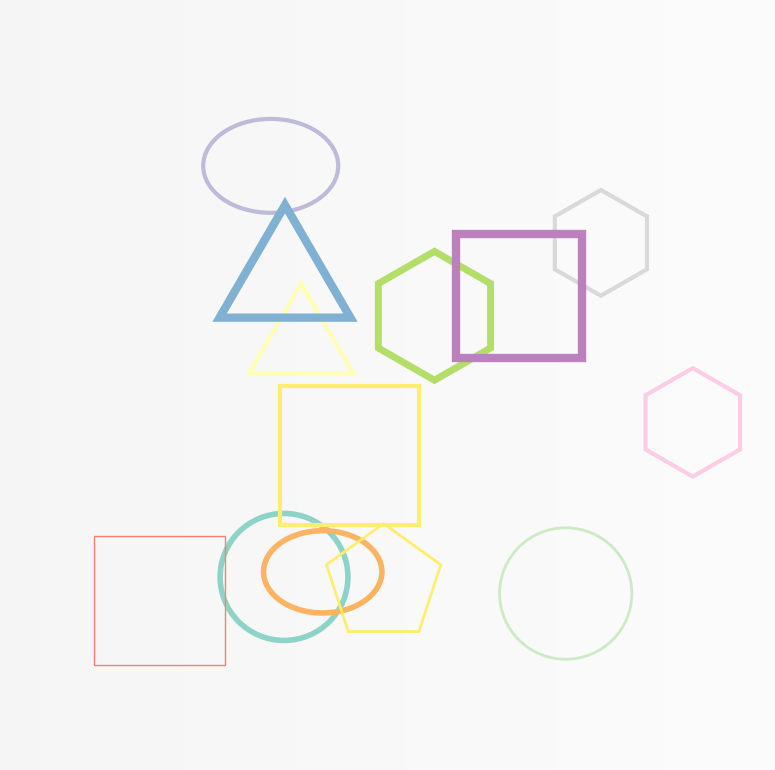[{"shape": "circle", "thickness": 2, "radius": 0.41, "center": [0.366, 0.251]}, {"shape": "triangle", "thickness": 1.5, "radius": 0.39, "center": [0.389, 0.554]}, {"shape": "oval", "thickness": 1.5, "radius": 0.44, "center": [0.349, 0.785]}, {"shape": "square", "thickness": 0.5, "radius": 0.42, "center": [0.206, 0.22]}, {"shape": "triangle", "thickness": 3, "radius": 0.49, "center": [0.368, 0.636]}, {"shape": "oval", "thickness": 2, "radius": 0.38, "center": [0.416, 0.257]}, {"shape": "hexagon", "thickness": 2.5, "radius": 0.42, "center": [0.561, 0.59]}, {"shape": "hexagon", "thickness": 1.5, "radius": 0.35, "center": [0.894, 0.452]}, {"shape": "hexagon", "thickness": 1.5, "radius": 0.34, "center": [0.775, 0.685]}, {"shape": "square", "thickness": 3, "radius": 0.4, "center": [0.67, 0.615]}, {"shape": "circle", "thickness": 1, "radius": 0.43, "center": [0.73, 0.229]}, {"shape": "square", "thickness": 1.5, "radius": 0.45, "center": [0.451, 0.408]}, {"shape": "pentagon", "thickness": 1, "radius": 0.39, "center": [0.495, 0.243]}]